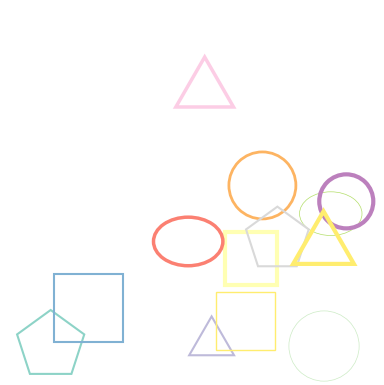[{"shape": "pentagon", "thickness": 1.5, "radius": 0.46, "center": [0.132, 0.103]}, {"shape": "square", "thickness": 3, "radius": 0.34, "center": [0.652, 0.329]}, {"shape": "triangle", "thickness": 1.5, "radius": 0.34, "center": [0.55, 0.111]}, {"shape": "oval", "thickness": 2.5, "radius": 0.45, "center": [0.489, 0.373]}, {"shape": "square", "thickness": 1.5, "radius": 0.44, "center": [0.23, 0.201]}, {"shape": "circle", "thickness": 2, "radius": 0.43, "center": [0.682, 0.518]}, {"shape": "oval", "thickness": 0.5, "radius": 0.41, "center": [0.859, 0.445]}, {"shape": "triangle", "thickness": 2.5, "radius": 0.43, "center": [0.532, 0.765]}, {"shape": "pentagon", "thickness": 1.5, "radius": 0.43, "center": [0.72, 0.378]}, {"shape": "circle", "thickness": 3, "radius": 0.35, "center": [0.899, 0.477]}, {"shape": "circle", "thickness": 0.5, "radius": 0.46, "center": [0.842, 0.101]}, {"shape": "square", "thickness": 1, "radius": 0.38, "center": [0.637, 0.167]}, {"shape": "triangle", "thickness": 3, "radius": 0.46, "center": [0.84, 0.36]}]